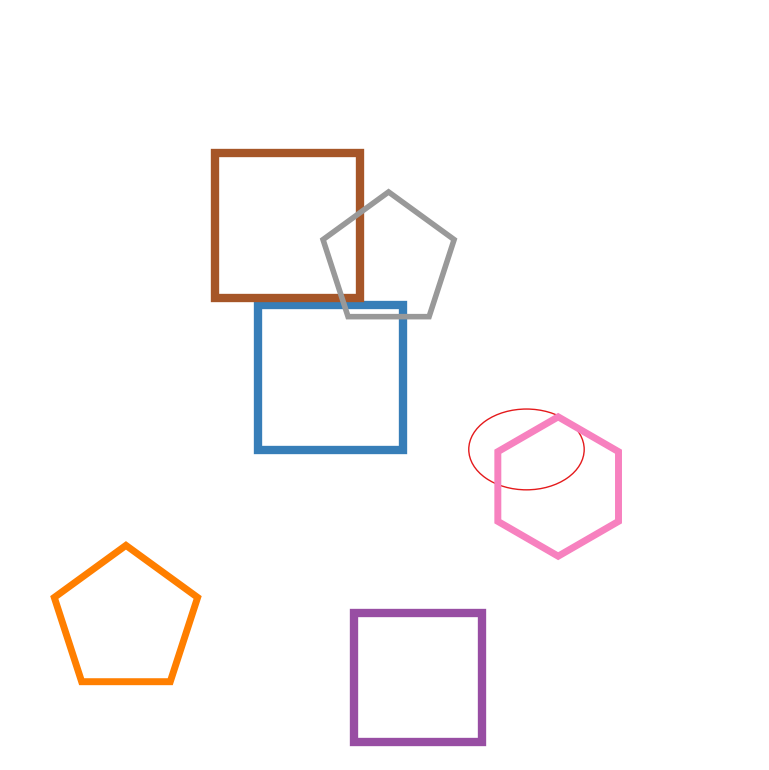[{"shape": "oval", "thickness": 0.5, "radius": 0.37, "center": [0.684, 0.416]}, {"shape": "square", "thickness": 3, "radius": 0.47, "center": [0.43, 0.509]}, {"shape": "square", "thickness": 3, "radius": 0.42, "center": [0.543, 0.121]}, {"shape": "pentagon", "thickness": 2.5, "radius": 0.49, "center": [0.164, 0.194]}, {"shape": "square", "thickness": 3, "radius": 0.47, "center": [0.373, 0.707]}, {"shape": "hexagon", "thickness": 2.5, "radius": 0.45, "center": [0.725, 0.368]}, {"shape": "pentagon", "thickness": 2, "radius": 0.45, "center": [0.505, 0.661]}]